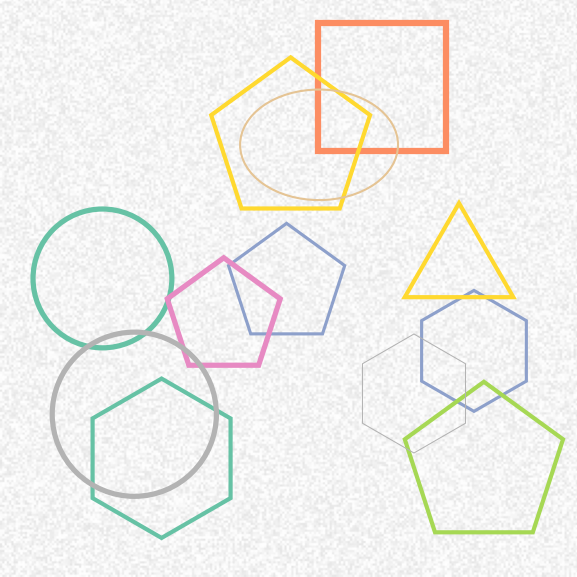[{"shape": "circle", "thickness": 2.5, "radius": 0.6, "center": [0.177, 0.517]}, {"shape": "hexagon", "thickness": 2, "radius": 0.69, "center": [0.28, 0.206]}, {"shape": "square", "thickness": 3, "radius": 0.55, "center": [0.661, 0.848]}, {"shape": "hexagon", "thickness": 1.5, "radius": 0.52, "center": [0.821, 0.392]}, {"shape": "pentagon", "thickness": 1.5, "radius": 0.53, "center": [0.496, 0.507]}, {"shape": "pentagon", "thickness": 2.5, "radius": 0.51, "center": [0.387, 0.45]}, {"shape": "pentagon", "thickness": 2, "radius": 0.72, "center": [0.838, 0.194]}, {"shape": "triangle", "thickness": 2, "radius": 0.54, "center": [0.795, 0.539]}, {"shape": "pentagon", "thickness": 2, "radius": 0.72, "center": [0.503, 0.755]}, {"shape": "oval", "thickness": 1, "radius": 0.68, "center": [0.552, 0.748]}, {"shape": "circle", "thickness": 2.5, "radius": 0.71, "center": [0.233, 0.282]}, {"shape": "hexagon", "thickness": 0.5, "radius": 0.52, "center": [0.717, 0.318]}]